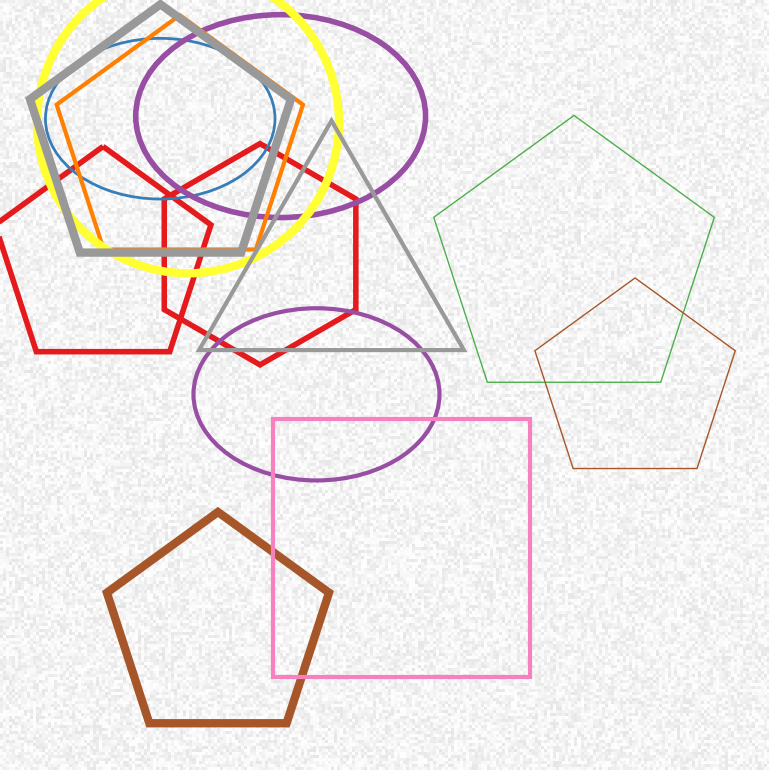[{"shape": "hexagon", "thickness": 2, "radius": 0.72, "center": [0.338, 0.67]}, {"shape": "pentagon", "thickness": 2, "radius": 0.74, "center": [0.134, 0.662]}, {"shape": "oval", "thickness": 1, "radius": 0.75, "center": [0.208, 0.846]}, {"shape": "pentagon", "thickness": 0.5, "radius": 0.96, "center": [0.745, 0.659]}, {"shape": "oval", "thickness": 1.5, "radius": 0.8, "center": [0.411, 0.488]}, {"shape": "oval", "thickness": 2, "radius": 0.94, "center": [0.364, 0.849]}, {"shape": "pentagon", "thickness": 1.5, "radius": 0.84, "center": [0.234, 0.812]}, {"shape": "circle", "thickness": 3, "radius": 0.98, "center": [0.244, 0.841]}, {"shape": "pentagon", "thickness": 3, "radius": 0.76, "center": [0.283, 0.183]}, {"shape": "pentagon", "thickness": 0.5, "radius": 0.68, "center": [0.825, 0.502]}, {"shape": "square", "thickness": 1.5, "radius": 0.84, "center": [0.522, 0.288]}, {"shape": "pentagon", "thickness": 3, "radius": 0.89, "center": [0.208, 0.816]}, {"shape": "triangle", "thickness": 1.5, "radius": 0.99, "center": [0.431, 0.645]}]